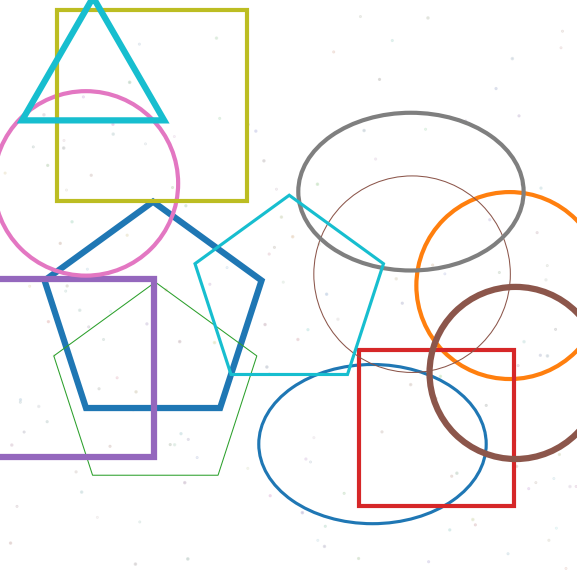[{"shape": "oval", "thickness": 1.5, "radius": 0.98, "center": [0.645, 0.23]}, {"shape": "pentagon", "thickness": 3, "radius": 0.99, "center": [0.265, 0.452]}, {"shape": "circle", "thickness": 2, "radius": 0.81, "center": [0.883, 0.505]}, {"shape": "pentagon", "thickness": 0.5, "radius": 0.92, "center": [0.269, 0.326]}, {"shape": "square", "thickness": 2, "radius": 0.67, "center": [0.756, 0.258]}, {"shape": "square", "thickness": 3, "radius": 0.77, "center": [0.112, 0.362]}, {"shape": "circle", "thickness": 0.5, "radius": 0.85, "center": [0.714, 0.524]}, {"shape": "circle", "thickness": 3, "radius": 0.75, "center": [0.893, 0.353]}, {"shape": "circle", "thickness": 2, "radius": 0.8, "center": [0.149, 0.682]}, {"shape": "oval", "thickness": 2, "radius": 0.98, "center": [0.712, 0.667]}, {"shape": "square", "thickness": 2, "radius": 0.83, "center": [0.263, 0.817]}, {"shape": "pentagon", "thickness": 1.5, "radius": 0.86, "center": [0.501, 0.489]}, {"shape": "triangle", "thickness": 3, "radius": 0.71, "center": [0.161, 0.862]}]